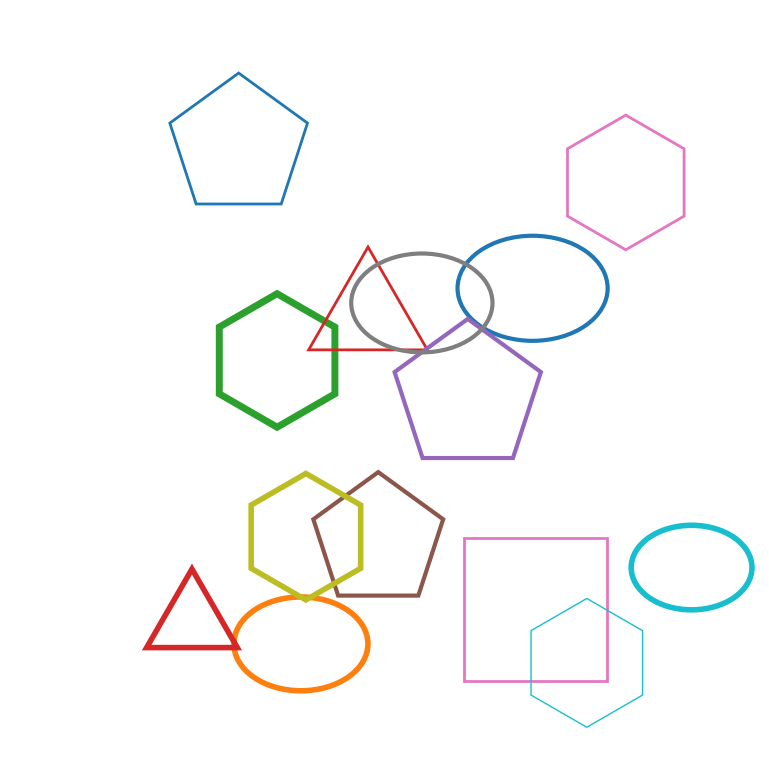[{"shape": "pentagon", "thickness": 1, "radius": 0.47, "center": [0.31, 0.811]}, {"shape": "oval", "thickness": 1.5, "radius": 0.49, "center": [0.692, 0.626]}, {"shape": "oval", "thickness": 2, "radius": 0.44, "center": [0.391, 0.164]}, {"shape": "hexagon", "thickness": 2.5, "radius": 0.43, "center": [0.36, 0.532]}, {"shape": "triangle", "thickness": 2, "radius": 0.34, "center": [0.249, 0.193]}, {"shape": "triangle", "thickness": 1, "radius": 0.45, "center": [0.478, 0.59]}, {"shape": "pentagon", "thickness": 1.5, "radius": 0.5, "center": [0.607, 0.486]}, {"shape": "pentagon", "thickness": 1.5, "radius": 0.44, "center": [0.491, 0.298]}, {"shape": "square", "thickness": 1, "radius": 0.46, "center": [0.695, 0.208]}, {"shape": "hexagon", "thickness": 1, "radius": 0.44, "center": [0.813, 0.763]}, {"shape": "oval", "thickness": 1.5, "radius": 0.46, "center": [0.548, 0.607]}, {"shape": "hexagon", "thickness": 2, "radius": 0.41, "center": [0.397, 0.303]}, {"shape": "oval", "thickness": 2, "radius": 0.39, "center": [0.898, 0.263]}, {"shape": "hexagon", "thickness": 0.5, "radius": 0.42, "center": [0.762, 0.139]}]